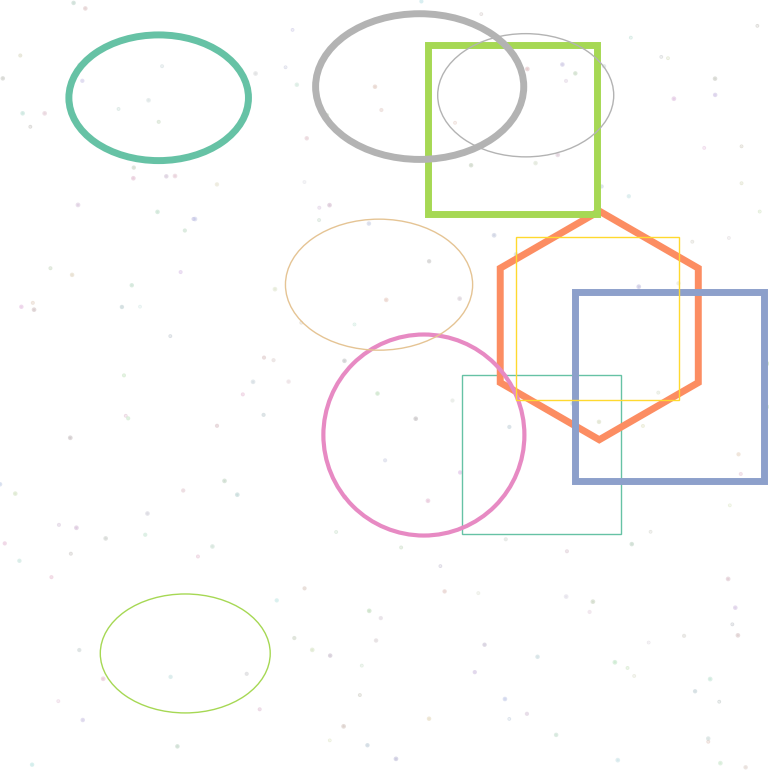[{"shape": "square", "thickness": 0.5, "radius": 0.52, "center": [0.703, 0.41]}, {"shape": "oval", "thickness": 2.5, "radius": 0.58, "center": [0.206, 0.873]}, {"shape": "hexagon", "thickness": 2.5, "radius": 0.74, "center": [0.778, 0.577]}, {"shape": "square", "thickness": 2.5, "radius": 0.61, "center": [0.87, 0.498]}, {"shape": "circle", "thickness": 1.5, "radius": 0.65, "center": [0.551, 0.435]}, {"shape": "oval", "thickness": 0.5, "radius": 0.55, "center": [0.241, 0.151]}, {"shape": "square", "thickness": 2.5, "radius": 0.55, "center": [0.666, 0.832]}, {"shape": "square", "thickness": 0.5, "radius": 0.53, "center": [0.776, 0.587]}, {"shape": "oval", "thickness": 0.5, "radius": 0.61, "center": [0.492, 0.63]}, {"shape": "oval", "thickness": 0.5, "radius": 0.57, "center": [0.683, 0.876]}, {"shape": "oval", "thickness": 2.5, "radius": 0.68, "center": [0.545, 0.888]}]